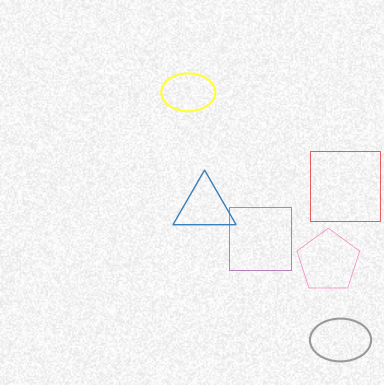[{"shape": "square", "thickness": 0.5, "radius": 0.45, "center": [0.896, 0.517]}, {"shape": "triangle", "thickness": 1, "radius": 0.47, "center": [0.531, 0.464]}, {"shape": "square", "thickness": 0.5, "radius": 0.4, "center": [0.676, 0.381]}, {"shape": "oval", "thickness": 1.5, "radius": 0.35, "center": [0.489, 0.76]}, {"shape": "pentagon", "thickness": 0.5, "radius": 0.43, "center": [0.853, 0.321]}, {"shape": "oval", "thickness": 1.5, "radius": 0.4, "center": [0.885, 0.117]}]